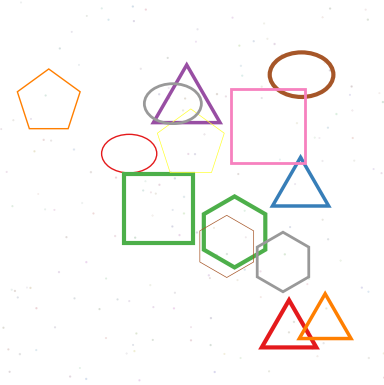[{"shape": "oval", "thickness": 1, "radius": 0.36, "center": [0.336, 0.601]}, {"shape": "triangle", "thickness": 3, "radius": 0.41, "center": [0.751, 0.139]}, {"shape": "triangle", "thickness": 2.5, "radius": 0.42, "center": [0.781, 0.507]}, {"shape": "square", "thickness": 3, "radius": 0.44, "center": [0.412, 0.459]}, {"shape": "hexagon", "thickness": 3, "radius": 0.46, "center": [0.609, 0.398]}, {"shape": "triangle", "thickness": 2.5, "radius": 0.5, "center": [0.485, 0.732]}, {"shape": "triangle", "thickness": 2.5, "radius": 0.39, "center": [0.845, 0.159]}, {"shape": "pentagon", "thickness": 1, "radius": 0.43, "center": [0.127, 0.735]}, {"shape": "pentagon", "thickness": 0.5, "radius": 0.46, "center": [0.496, 0.626]}, {"shape": "hexagon", "thickness": 0.5, "radius": 0.4, "center": [0.589, 0.36]}, {"shape": "oval", "thickness": 3, "radius": 0.41, "center": [0.783, 0.806]}, {"shape": "square", "thickness": 2, "radius": 0.48, "center": [0.695, 0.673]}, {"shape": "hexagon", "thickness": 2, "radius": 0.39, "center": [0.735, 0.32]}, {"shape": "oval", "thickness": 2, "radius": 0.37, "center": [0.449, 0.731]}]